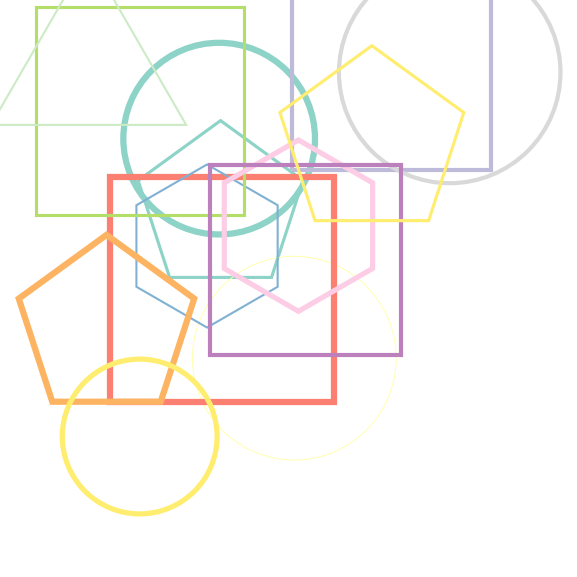[{"shape": "circle", "thickness": 3, "radius": 0.83, "center": [0.379, 0.759]}, {"shape": "pentagon", "thickness": 1.5, "radius": 0.75, "center": [0.382, 0.64]}, {"shape": "circle", "thickness": 0.5, "radius": 0.88, "center": [0.51, 0.379]}, {"shape": "square", "thickness": 2, "radius": 0.86, "center": [0.677, 0.877]}, {"shape": "square", "thickness": 3, "radius": 0.97, "center": [0.385, 0.498]}, {"shape": "hexagon", "thickness": 1, "radius": 0.71, "center": [0.358, 0.573]}, {"shape": "pentagon", "thickness": 3, "radius": 0.8, "center": [0.184, 0.433]}, {"shape": "square", "thickness": 1.5, "radius": 0.9, "center": [0.242, 0.806]}, {"shape": "hexagon", "thickness": 2.5, "radius": 0.74, "center": [0.517, 0.608]}, {"shape": "circle", "thickness": 2, "radius": 0.96, "center": [0.779, 0.874]}, {"shape": "square", "thickness": 2, "radius": 0.82, "center": [0.529, 0.549]}, {"shape": "triangle", "thickness": 1, "radius": 0.98, "center": [0.153, 0.88]}, {"shape": "pentagon", "thickness": 1.5, "radius": 0.84, "center": [0.644, 0.753]}, {"shape": "circle", "thickness": 2.5, "radius": 0.67, "center": [0.242, 0.243]}]